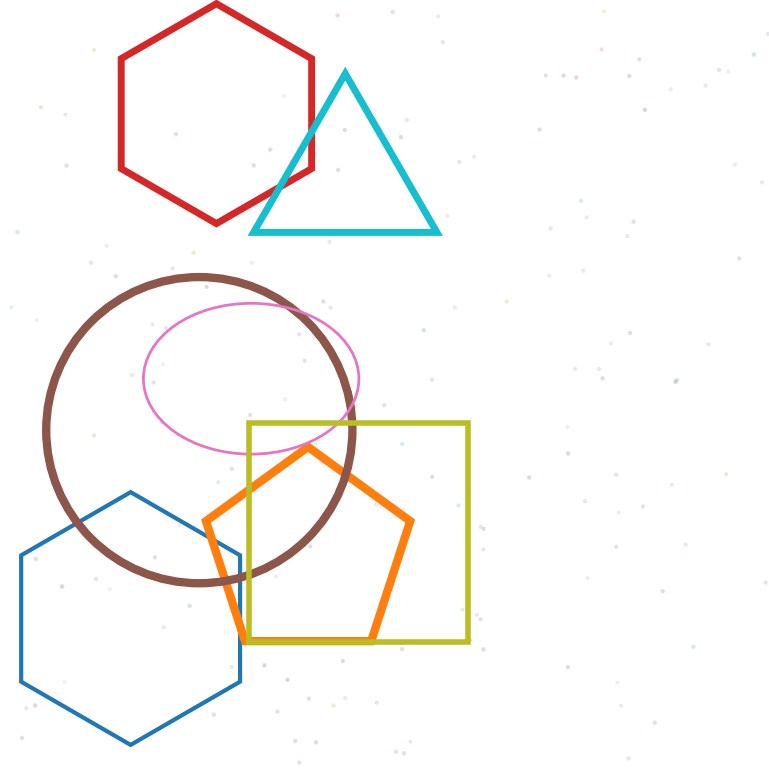[{"shape": "hexagon", "thickness": 1.5, "radius": 0.82, "center": [0.17, 0.197]}, {"shape": "pentagon", "thickness": 3, "radius": 0.7, "center": [0.4, 0.28]}, {"shape": "hexagon", "thickness": 2.5, "radius": 0.71, "center": [0.281, 0.852]}, {"shape": "circle", "thickness": 3, "radius": 0.99, "center": [0.259, 0.441]}, {"shape": "oval", "thickness": 1, "radius": 0.7, "center": [0.326, 0.508]}, {"shape": "square", "thickness": 2, "radius": 0.71, "center": [0.466, 0.309]}, {"shape": "triangle", "thickness": 2.5, "radius": 0.69, "center": [0.448, 0.767]}]